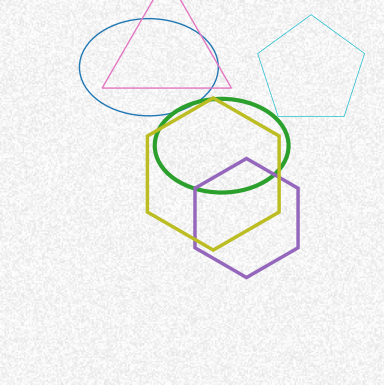[{"shape": "oval", "thickness": 1, "radius": 0.9, "center": [0.387, 0.825]}, {"shape": "oval", "thickness": 3, "radius": 0.87, "center": [0.576, 0.622]}, {"shape": "hexagon", "thickness": 2.5, "radius": 0.77, "center": [0.64, 0.434]}, {"shape": "triangle", "thickness": 1, "radius": 0.97, "center": [0.433, 0.868]}, {"shape": "hexagon", "thickness": 2.5, "radius": 0.99, "center": [0.554, 0.548]}, {"shape": "pentagon", "thickness": 0.5, "radius": 0.73, "center": [0.808, 0.816]}]